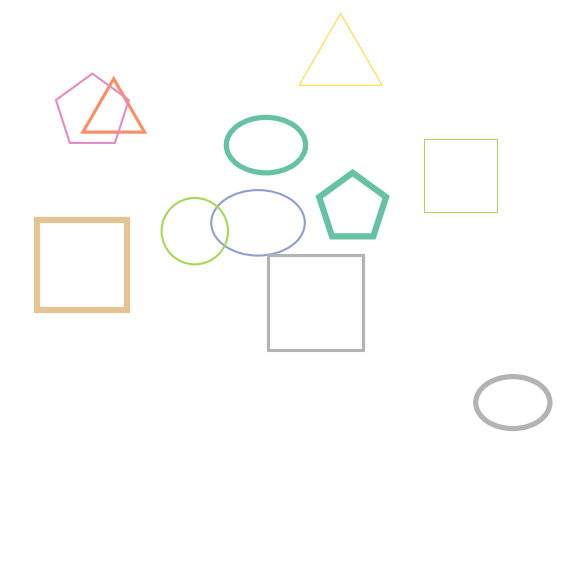[{"shape": "pentagon", "thickness": 3, "radius": 0.3, "center": [0.611, 0.639]}, {"shape": "oval", "thickness": 2.5, "radius": 0.34, "center": [0.461, 0.748]}, {"shape": "triangle", "thickness": 1.5, "radius": 0.31, "center": [0.197, 0.801]}, {"shape": "oval", "thickness": 1, "radius": 0.41, "center": [0.447, 0.613]}, {"shape": "pentagon", "thickness": 1, "radius": 0.33, "center": [0.16, 0.805]}, {"shape": "square", "thickness": 0.5, "radius": 0.32, "center": [0.798, 0.696]}, {"shape": "circle", "thickness": 1, "radius": 0.29, "center": [0.337, 0.599]}, {"shape": "triangle", "thickness": 0.5, "radius": 0.41, "center": [0.59, 0.893]}, {"shape": "square", "thickness": 3, "radius": 0.39, "center": [0.142, 0.54]}, {"shape": "oval", "thickness": 2.5, "radius": 0.32, "center": [0.888, 0.302]}, {"shape": "square", "thickness": 1.5, "radius": 0.41, "center": [0.546, 0.475]}]